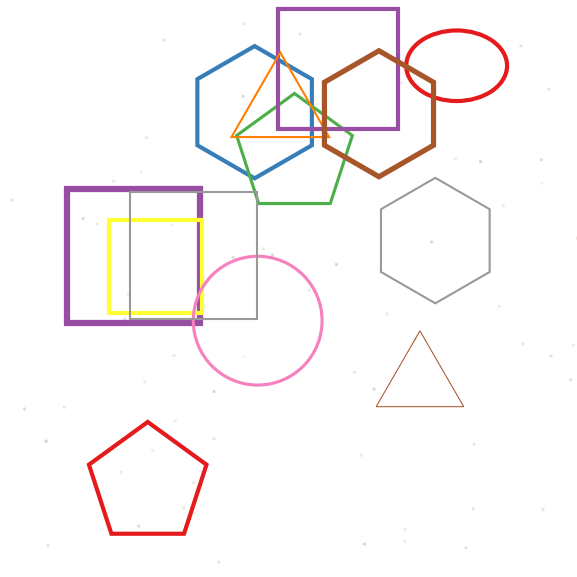[{"shape": "pentagon", "thickness": 2, "radius": 0.53, "center": [0.256, 0.161]}, {"shape": "oval", "thickness": 2, "radius": 0.44, "center": [0.791, 0.885]}, {"shape": "hexagon", "thickness": 2, "radius": 0.57, "center": [0.441, 0.805]}, {"shape": "pentagon", "thickness": 1.5, "radius": 0.53, "center": [0.51, 0.732]}, {"shape": "square", "thickness": 2, "radius": 0.52, "center": [0.585, 0.88]}, {"shape": "square", "thickness": 3, "radius": 0.58, "center": [0.231, 0.556]}, {"shape": "triangle", "thickness": 1, "radius": 0.49, "center": [0.485, 0.811]}, {"shape": "square", "thickness": 2, "radius": 0.4, "center": [0.269, 0.537]}, {"shape": "hexagon", "thickness": 2.5, "radius": 0.55, "center": [0.656, 0.802]}, {"shape": "triangle", "thickness": 0.5, "radius": 0.44, "center": [0.727, 0.339]}, {"shape": "circle", "thickness": 1.5, "radius": 0.56, "center": [0.446, 0.444]}, {"shape": "hexagon", "thickness": 1, "radius": 0.54, "center": [0.754, 0.583]}, {"shape": "square", "thickness": 1, "radius": 0.55, "center": [0.335, 0.556]}]